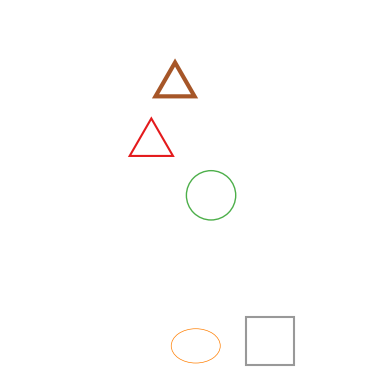[{"shape": "triangle", "thickness": 1.5, "radius": 0.32, "center": [0.393, 0.627]}, {"shape": "circle", "thickness": 1, "radius": 0.32, "center": [0.548, 0.493]}, {"shape": "oval", "thickness": 0.5, "radius": 0.32, "center": [0.508, 0.102]}, {"shape": "triangle", "thickness": 3, "radius": 0.29, "center": [0.455, 0.779]}, {"shape": "square", "thickness": 1.5, "radius": 0.31, "center": [0.702, 0.114]}]